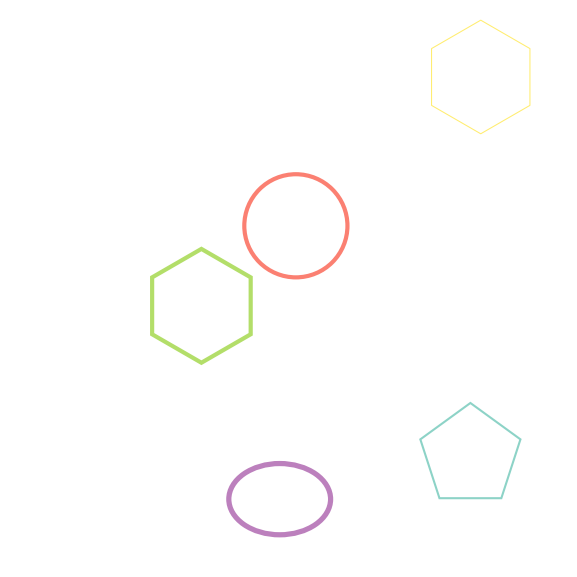[{"shape": "pentagon", "thickness": 1, "radius": 0.46, "center": [0.815, 0.21]}, {"shape": "circle", "thickness": 2, "radius": 0.45, "center": [0.512, 0.608]}, {"shape": "hexagon", "thickness": 2, "radius": 0.49, "center": [0.349, 0.47]}, {"shape": "oval", "thickness": 2.5, "radius": 0.44, "center": [0.484, 0.135]}, {"shape": "hexagon", "thickness": 0.5, "radius": 0.49, "center": [0.832, 0.866]}]